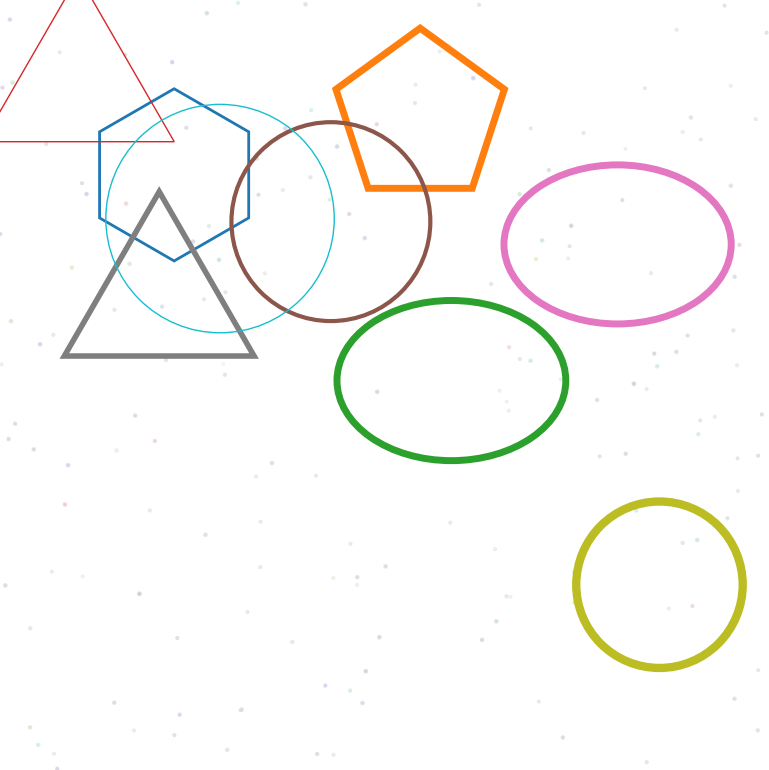[{"shape": "hexagon", "thickness": 1, "radius": 0.56, "center": [0.226, 0.773]}, {"shape": "pentagon", "thickness": 2.5, "radius": 0.57, "center": [0.546, 0.848]}, {"shape": "oval", "thickness": 2.5, "radius": 0.74, "center": [0.586, 0.506]}, {"shape": "triangle", "thickness": 0.5, "radius": 0.72, "center": [0.102, 0.888]}, {"shape": "circle", "thickness": 1.5, "radius": 0.65, "center": [0.43, 0.712]}, {"shape": "oval", "thickness": 2.5, "radius": 0.74, "center": [0.802, 0.683]}, {"shape": "triangle", "thickness": 2, "radius": 0.71, "center": [0.207, 0.609]}, {"shape": "circle", "thickness": 3, "radius": 0.54, "center": [0.856, 0.241]}, {"shape": "circle", "thickness": 0.5, "radius": 0.74, "center": [0.286, 0.716]}]